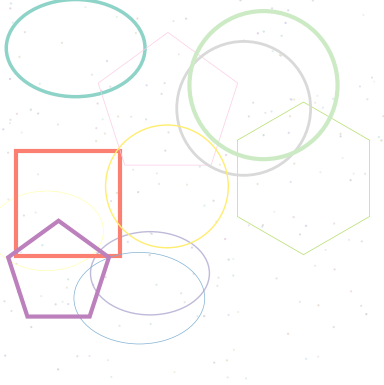[{"shape": "oval", "thickness": 2.5, "radius": 0.9, "center": [0.196, 0.875]}, {"shape": "oval", "thickness": 0.5, "radius": 0.74, "center": [0.121, 0.4]}, {"shape": "oval", "thickness": 1, "radius": 0.77, "center": [0.39, 0.29]}, {"shape": "square", "thickness": 3, "radius": 0.68, "center": [0.177, 0.472]}, {"shape": "oval", "thickness": 0.5, "radius": 0.85, "center": [0.362, 0.225]}, {"shape": "hexagon", "thickness": 0.5, "radius": 0.99, "center": [0.788, 0.537]}, {"shape": "pentagon", "thickness": 0.5, "radius": 0.95, "center": [0.436, 0.725]}, {"shape": "circle", "thickness": 2, "radius": 0.87, "center": [0.633, 0.719]}, {"shape": "pentagon", "thickness": 3, "radius": 0.69, "center": [0.152, 0.289]}, {"shape": "circle", "thickness": 3, "radius": 0.96, "center": [0.684, 0.779]}, {"shape": "circle", "thickness": 1, "radius": 0.8, "center": [0.434, 0.516]}]